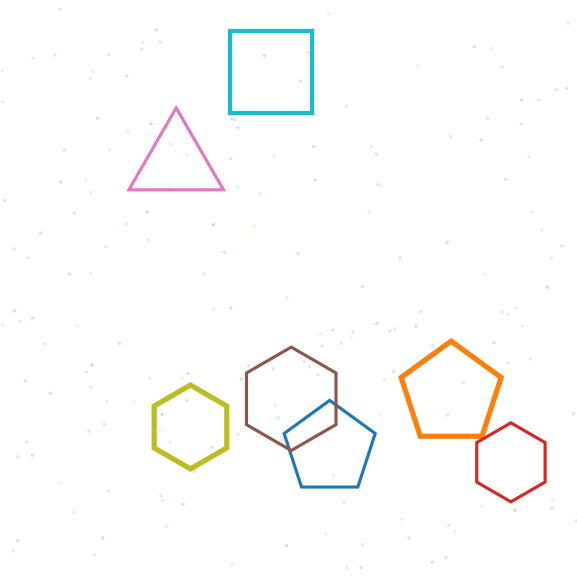[{"shape": "pentagon", "thickness": 1.5, "radius": 0.41, "center": [0.571, 0.223]}, {"shape": "pentagon", "thickness": 2.5, "radius": 0.46, "center": [0.781, 0.317]}, {"shape": "hexagon", "thickness": 1.5, "radius": 0.34, "center": [0.885, 0.199]}, {"shape": "hexagon", "thickness": 1.5, "radius": 0.45, "center": [0.504, 0.309]}, {"shape": "triangle", "thickness": 1.5, "radius": 0.47, "center": [0.305, 0.718]}, {"shape": "hexagon", "thickness": 2.5, "radius": 0.36, "center": [0.33, 0.26]}, {"shape": "square", "thickness": 2, "radius": 0.36, "center": [0.469, 0.875]}]